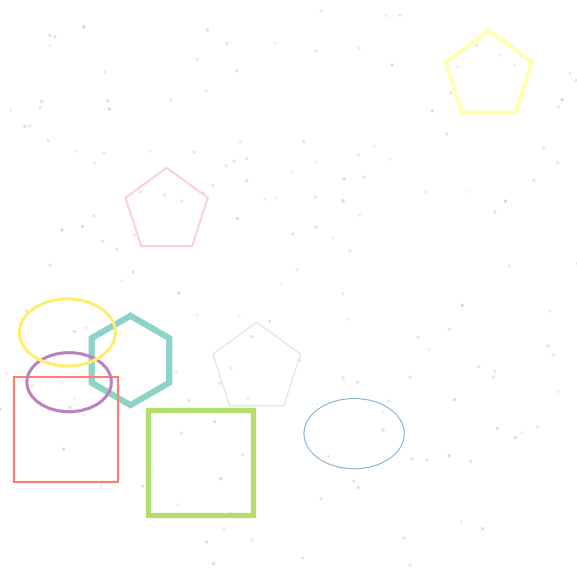[{"shape": "hexagon", "thickness": 3, "radius": 0.39, "center": [0.226, 0.375]}, {"shape": "pentagon", "thickness": 2, "radius": 0.39, "center": [0.846, 0.867]}, {"shape": "square", "thickness": 1, "radius": 0.45, "center": [0.114, 0.255]}, {"shape": "oval", "thickness": 0.5, "radius": 0.43, "center": [0.613, 0.248]}, {"shape": "square", "thickness": 2.5, "radius": 0.45, "center": [0.348, 0.198]}, {"shape": "pentagon", "thickness": 1, "radius": 0.37, "center": [0.289, 0.634]}, {"shape": "oval", "thickness": 1.5, "radius": 0.37, "center": [0.12, 0.337]}, {"shape": "pentagon", "thickness": 0.5, "radius": 0.4, "center": [0.445, 0.361]}, {"shape": "oval", "thickness": 1.5, "radius": 0.42, "center": [0.117, 0.423]}]